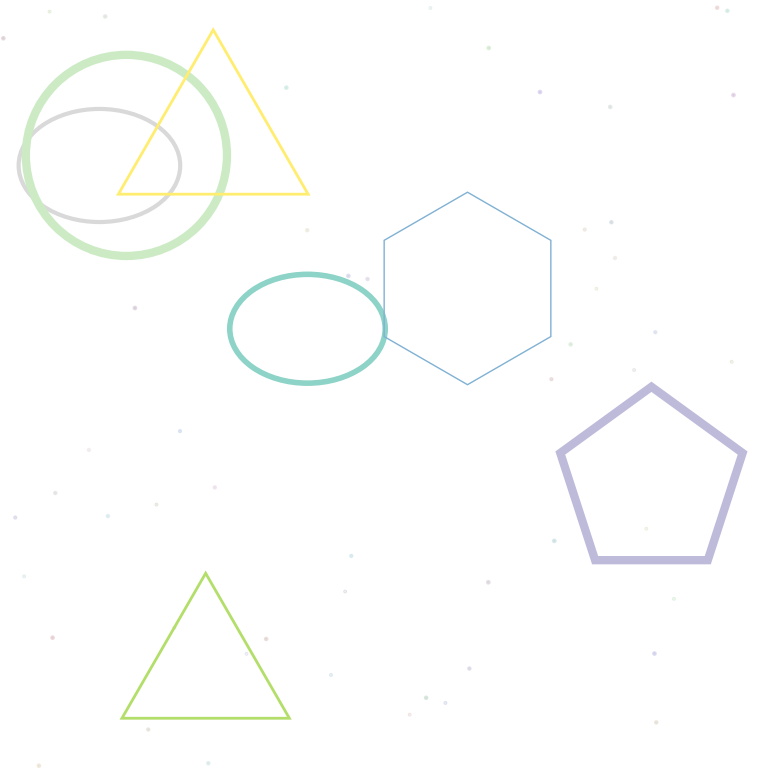[{"shape": "oval", "thickness": 2, "radius": 0.5, "center": [0.399, 0.573]}, {"shape": "pentagon", "thickness": 3, "radius": 0.62, "center": [0.846, 0.373]}, {"shape": "hexagon", "thickness": 0.5, "radius": 0.62, "center": [0.607, 0.625]}, {"shape": "triangle", "thickness": 1, "radius": 0.63, "center": [0.267, 0.13]}, {"shape": "oval", "thickness": 1.5, "radius": 0.52, "center": [0.129, 0.785]}, {"shape": "circle", "thickness": 3, "radius": 0.65, "center": [0.164, 0.798]}, {"shape": "triangle", "thickness": 1, "radius": 0.71, "center": [0.277, 0.819]}]